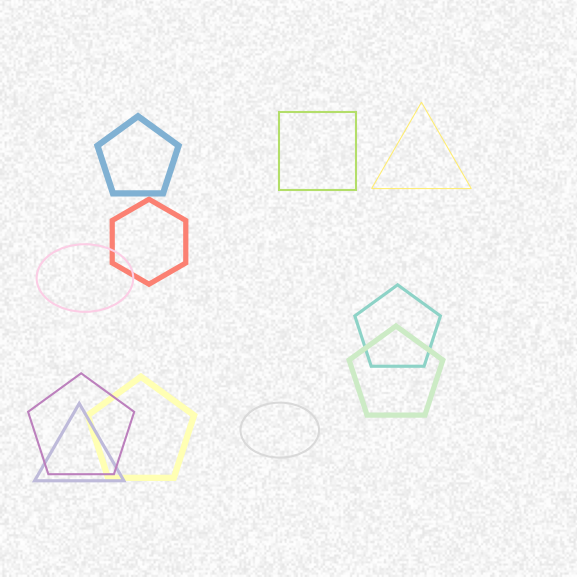[{"shape": "pentagon", "thickness": 1.5, "radius": 0.39, "center": [0.689, 0.428]}, {"shape": "pentagon", "thickness": 3, "radius": 0.48, "center": [0.244, 0.25]}, {"shape": "triangle", "thickness": 1.5, "radius": 0.45, "center": [0.137, 0.211]}, {"shape": "hexagon", "thickness": 2.5, "radius": 0.37, "center": [0.258, 0.581]}, {"shape": "pentagon", "thickness": 3, "radius": 0.37, "center": [0.239, 0.724]}, {"shape": "square", "thickness": 1, "radius": 0.34, "center": [0.55, 0.738]}, {"shape": "oval", "thickness": 1, "radius": 0.42, "center": [0.147, 0.518]}, {"shape": "oval", "thickness": 1, "radius": 0.34, "center": [0.484, 0.254]}, {"shape": "pentagon", "thickness": 1, "radius": 0.48, "center": [0.14, 0.256]}, {"shape": "pentagon", "thickness": 2.5, "radius": 0.43, "center": [0.686, 0.349]}, {"shape": "triangle", "thickness": 0.5, "radius": 0.5, "center": [0.73, 0.722]}]